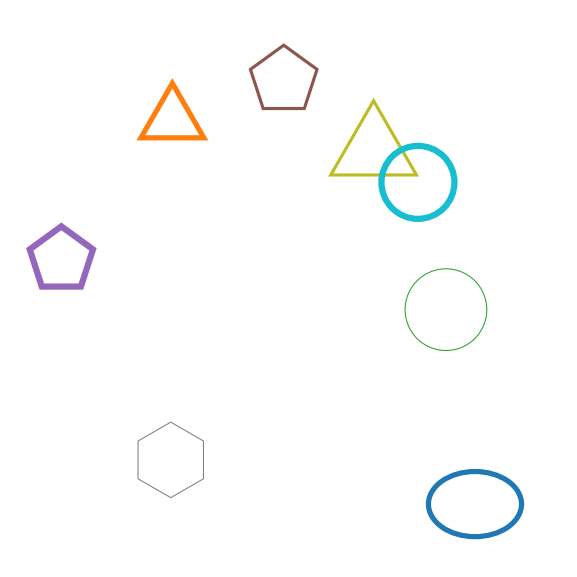[{"shape": "oval", "thickness": 2.5, "radius": 0.4, "center": [0.822, 0.126]}, {"shape": "triangle", "thickness": 2.5, "radius": 0.31, "center": [0.298, 0.792]}, {"shape": "circle", "thickness": 0.5, "radius": 0.35, "center": [0.772, 0.463]}, {"shape": "pentagon", "thickness": 3, "radius": 0.29, "center": [0.106, 0.55]}, {"shape": "pentagon", "thickness": 1.5, "radius": 0.3, "center": [0.491, 0.86]}, {"shape": "hexagon", "thickness": 0.5, "radius": 0.33, "center": [0.296, 0.203]}, {"shape": "triangle", "thickness": 1.5, "radius": 0.43, "center": [0.647, 0.739]}, {"shape": "circle", "thickness": 3, "radius": 0.32, "center": [0.724, 0.683]}]